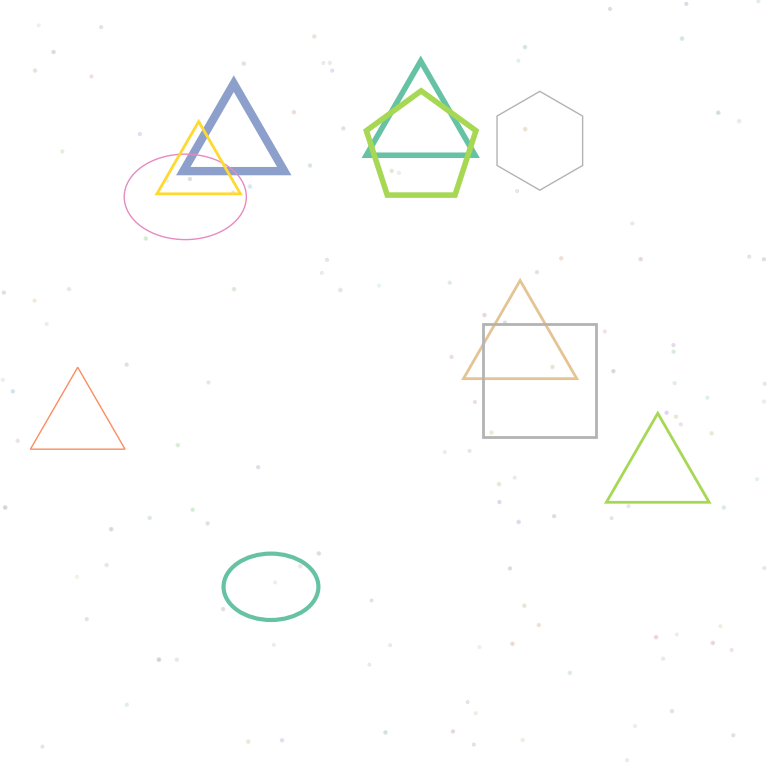[{"shape": "oval", "thickness": 1.5, "radius": 0.31, "center": [0.352, 0.238]}, {"shape": "triangle", "thickness": 2, "radius": 0.41, "center": [0.546, 0.839]}, {"shape": "triangle", "thickness": 0.5, "radius": 0.35, "center": [0.101, 0.452]}, {"shape": "triangle", "thickness": 3, "radius": 0.38, "center": [0.304, 0.816]}, {"shape": "oval", "thickness": 0.5, "radius": 0.4, "center": [0.241, 0.744]}, {"shape": "pentagon", "thickness": 2, "radius": 0.37, "center": [0.547, 0.807]}, {"shape": "triangle", "thickness": 1, "radius": 0.39, "center": [0.854, 0.386]}, {"shape": "triangle", "thickness": 1, "radius": 0.31, "center": [0.258, 0.78]}, {"shape": "triangle", "thickness": 1, "radius": 0.43, "center": [0.675, 0.551]}, {"shape": "hexagon", "thickness": 0.5, "radius": 0.32, "center": [0.701, 0.817]}, {"shape": "square", "thickness": 1, "radius": 0.37, "center": [0.7, 0.505]}]